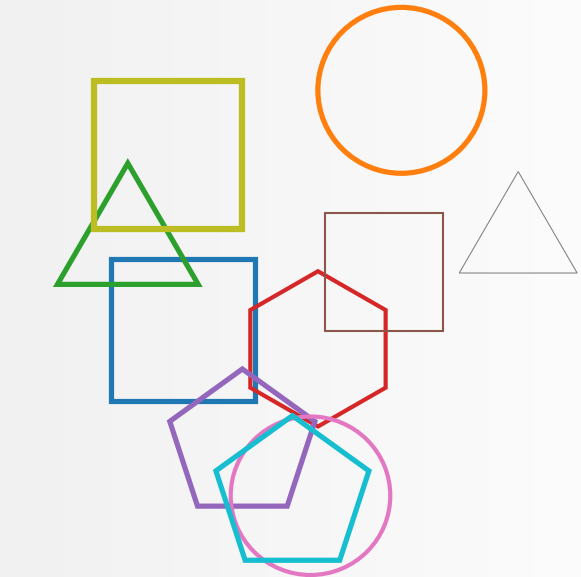[{"shape": "square", "thickness": 2.5, "radius": 0.62, "center": [0.314, 0.428]}, {"shape": "circle", "thickness": 2.5, "radius": 0.72, "center": [0.691, 0.843]}, {"shape": "triangle", "thickness": 2.5, "radius": 0.7, "center": [0.22, 0.577]}, {"shape": "hexagon", "thickness": 2, "radius": 0.67, "center": [0.547, 0.395]}, {"shape": "pentagon", "thickness": 2.5, "radius": 0.66, "center": [0.417, 0.229]}, {"shape": "square", "thickness": 1, "radius": 0.51, "center": [0.661, 0.528]}, {"shape": "circle", "thickness": 2, "radius": 0.69, "center": [0.534, 0.141]}, {"shape": "triangle", "thickness": 0.5, "radius": 0.59, "center": [0.892, 0.585]}, {"shape": "square", "thickness": 3, "radius": 0.64, "center": [0.289, 0.731]}, {"shape": "pentagon", "thickness": 2.5, "radius": 0.69, "center": [0.503, 0.141]}]